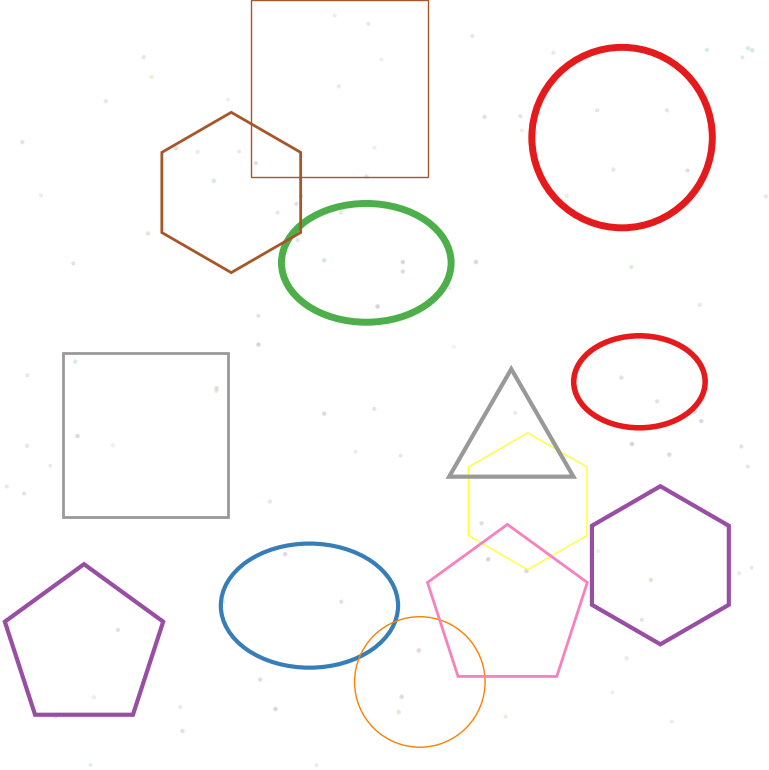[{"shape": "circle", "thickness": 2.5, "radius": 0.59, "center": [0.808, 0.821]}, {"shape": "oval", "thickness": 2, "radius": 0.43, "center": [0.83, 0.504]}, {"shape": "oval", "thickness": 1.5, "radius": 0.58, "center": [0.402, 0.213]}, {"shape": "oval", "thickness": 2.5, "radius": 0.55, "center": [0.476, 0.659]}, {"shape": "hexagon", "thickness": 1.5, "radius": 0.51, "center": [0.858, 0.266]}, {"shape": "pentagon", "thickness": 1.5, "radius": 0.54, "center": [0.109, 0.159]}, {"shape": "circle", "thickness": 0.5, "radius": 0.42, "center": [0.545, 0.114]}, {"shape": "hexagon", "thickness": 0.5, "radius": 0.44, "center": [0.685, 0.349]}, {"shape": "hexagon", "thickness": 1, "radius": 0.52, "center": [0.3, 0.75]}, {"shape": "square", "thickness": 0.5, "radius": 0.57, "center": [0.441, 0.885]}, {"shape": "pentagon", "thickness": 1, "radius": 0.55, "center": [0.659, 0.21]}, {"shape": "square", "thickness": 1, "radius": 0.53, "center": [0.189, 0.435]}, {"shape": "triangle", "thickness": 1.5, "radius": 0.47, "center": [0.664, 0.428]}]